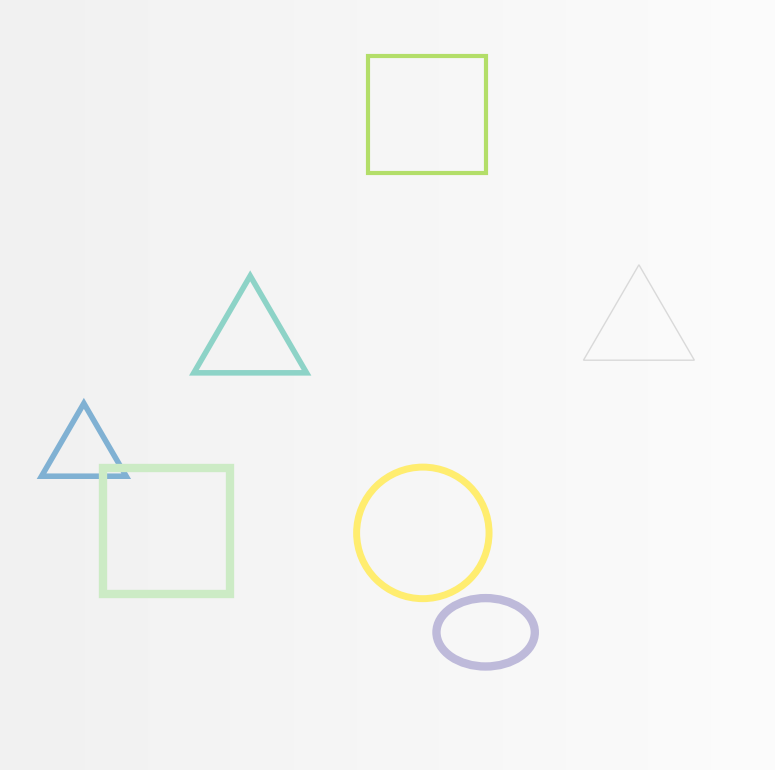[{"shape": "triangle", "thickness": 2, "radius": 0.42, "center": [0.323, 0.558]}, {"shape": "oval", "thickness": 3, "radius": 0.32, "center": [0.627, 0.179]}, {"shape": "triangle", "thickness": 2, "radius": 0.32, "center": [0.108, 0.413]}, {"shape": "square", "thickness": 1.5, "radius": 0.38, "center": [0.551, 0.852]}, {"shape": "triangle", "thickness": 0.5, "radius": 0.41, "center": [0.824, 0.574]}, {"shape": "square", "thickness": 3, "radius": 0.41, "center": [0.215, 0.31]}, {"shape": "circle", "thickness": 2.5, "radius": 0.43, "center": [0.546, 0.308]}]